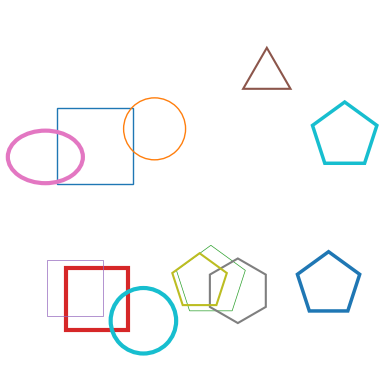[{"shape": "pentagon", "thickness": 2.5, "radius": 0.43, "center": [0.853, 0.261]}, {"shape": "square", "thickness": 1, "radius": 0.49, "center": [0.247, 0.621]}, {"shape": "circle", "thickness": 1, "radius": 0.4, "center": [0.402, 0.665]}, {"shape": "pentagon", "thickness": 0.5, "radius": 0.47, "center": [0.548, 0.269]}, {"shape": "square", "thickness": 3, "radius": 0.4, "center": [0.251, 0.223]}, {"shape": "square", "thickness": 0.5, "radius": 0.36, "center": [0.196, 0.251]}, {"shape": "triangle", "thickness": 1.5, "radius": 0.35, "center": [0.693, 0.805]}, {"shape": "oval", "thickness": 3, "radius": 0.49, "center": [0.118, 0.592]}, {"shape": "hexagon", "thickness": 1.5, "radius": 0.42, "center": [0.618, 0.245]}, {"shape": "pentagon", "thickness": 1.5, "radius": 0.37, "center": [0.518, 0.268]}, {"shape": "pentagon", "thickness": 2.5, "radius": 0.44, "center": [0.895, 0.647]}, {"shape": "circle", "thickness": 3, "radius": 0.43, "center": [0.372, 0.167]}]